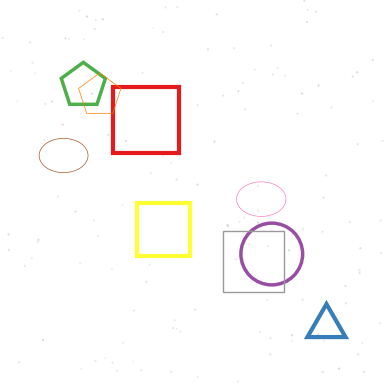[{"shape": "square", "thickness": 3, "radius": 0.43, "center": [0.38, 0.688]}, {"shape": "triangle", "thickness": 3, "radius": 0.29, "center": [0.848, 0.153]}, {"shape": "pentagon", "thickness": 2.5, "radius": 0.3, "center": [0.216, 0.778]}, {"shape": "circle", "thickness": 2.5, "radius": 0.4, "center": [0.706, 0.34]}, {"shape": "pentagon", "thickness": 0.5, "radius": 0.29, "center": [0.259, 0.752]}, {"shape": "square", "thickness": 3, "radius": 0.35, "center": [0.425, 0.404]}, {"shape": "oval", "thickness": 0.5, "radius": 0.32, "center": [0.165, 0.596]}, {"shape": "oval", "thickness": 0.5, "radius": 0.32, "center": [0.679, 0.483]}, {"shape": "square", "thickness": 1, "radius": 0.4, "center": [0.658, 0.32]}]